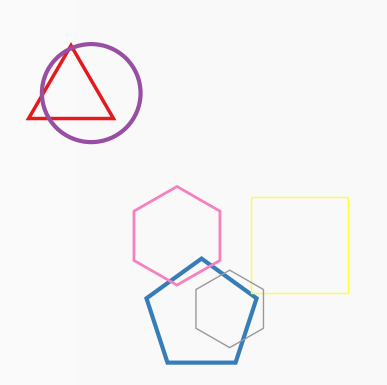[{"shape": "triangle", "thickness": 2.5, "radius": 0.63, "center": [0.183, 0.755]}, {"shape": "pentagon", "thickness": 3, "radius": 0.75, "center": [0.52, 0.179]}, {"shape": "circle", "thickness": 3, "radius": 0.64, "center": [0.235, 0.758]}, {"shape": "square", "thickness": 1, "radius": 0.62, "center": [0.774, 0.363]}, {"shape": "hexagon", "thickness": 2, "radius": 0.64, "center": [0.457, 0.388]}, {"shape": "hexagon", "thickness": 1, "radius": 0.5, "center": [0.593, 0.198]}]